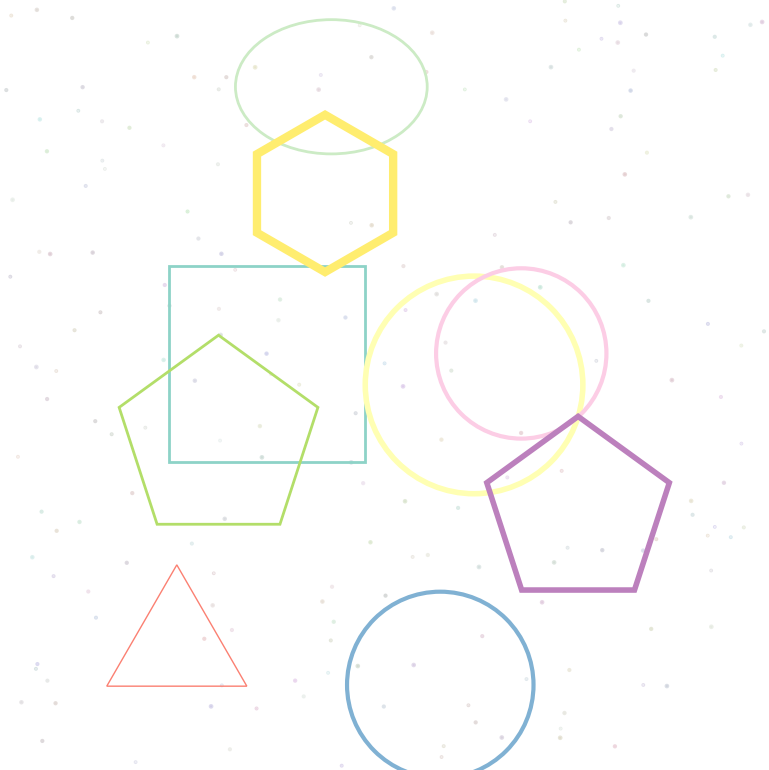[{"shape": "square", "thickness": 1, "radius": 0.64, "center": [0.347, 0.527]}, {"shape": "circle", "thickness": 2, "radius": 0.71, "center": [0.616, 0.5]}, {"shape": "triangle", "thickness": 0.5, "radius": 0.53, "center": [0.23, 0.161]}, {"shape": "circle", "thickness": 1.5, "radius": 0.61, "center": [0.572, 0.11]}, {"shape": "pentagon", "thickness": 1, "radius": 0.68, "center": [0.284, 0.429]}, {"shape": "circle", "thickness": 1.5, "radius": 0.55, "center": [0.677, 0.541]}, {"shape": "pentagon", "thickness": 2, "radius": 0.62, "center": [0.751, 0.335]}, {"shape": "oval", "thickness": 1, "radius": 0.62, "center": [0.43, 0.887]}, {"shape": "hexagon", "thickness": 3, "radius": 0.51, "center": [0.422, 0.749]}]